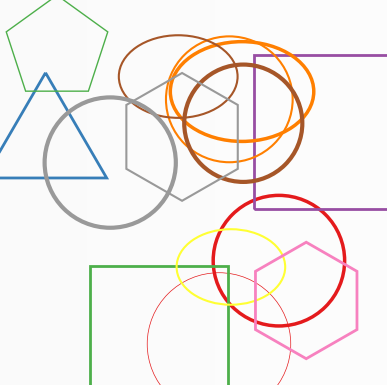[{"shape": "circle", "thickness": 0.5, "radius": 0.93, "center": [0.565, 0.106]}, {"shape": "circle", "thickness": 2.5, "radius": 0.85, "center": [0.72, 0.323]}, {"shape": "triangle", "thickness": 2, "radius": 0.91, "center": [0.117, 0.629]}, {"shape": "pentagon", "thickness": 1, "radius": 0.69, "center": [0.147, 0.875]}, {"shape": "square", "thickness": 2, "radius": 0.89, "center": [0.41, 0.132]}, {"shape": "square", "thickness": 2, "radius": 1.0, "center": [0.856, 0.658]}, {"shape": "oval", "thickness": 2.5, "radius": 0.93, "center": [0.625, 0.762]}, {"shape": "circle", "thickness": 1.5, "radius": 0.82, "center": [0.592, 0.742]}, {"shape": "oval", "thickness": 1.5, "radius": 0.7, "center": [0.596, 0.307]}, {"shape": "oval", "thickness": 1.5, "radius": 0.77, "center": [0.46, 0.801]}, {"shape": "circle", "thickness": 3, "radius": 0.76, "center": [0.628, 0.68]}, {"shape": "hexagon", "thickness": 2, "radius": 0.76, "center": [0.79, 0.22]}, {"shape": "circle", "thickness": 3, "radius": 0.85, "center": [0.284, 0.578]}, {"shape": "hexagon", "thickness": 1.5, "radius": 0.83, "center": [0.47, 0.644]}]